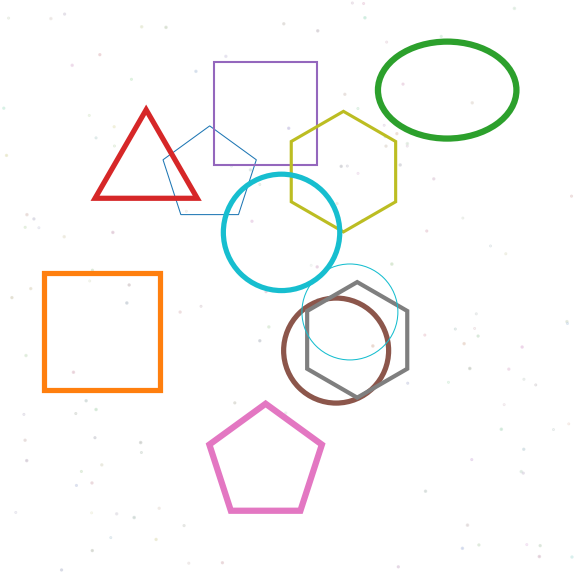[{"shape": "pentagon", "thickness": 0.5, "radius": 0.42, "center": [0.363, 0.696]}, {"shape": "square", "thickness": 2.5, "radius": 0.51, "center": [0.177, 0.425]}, {"shape": "oval", "thickness": 3, "radius": 0.6, "center": [0.774, 0.843]}, {"shape": "triangle", "thickness": 2.5, "radius": 0.51, "center": [0.253, 0.707]}, {"shape": "square", "thickness": 1, "radius": 0.44, "center": [0.459, 0.802]}, {"shape": "circle", "thickness": 2.5, "radius": 0.45, "center": [0.582, 0.392]}, {"shape": "pentagon", "thickness": 3, "radius": 0.51, "center": [0.46, 0.198]}, {"shape": "hexagon", "thickness": 2, "radius": 0.5, "center": [0.619, 0.411]}, {"shape": "hexagon", "thickness": 1.5, "radius": 0.52, "center": [0.595, 0.702]}, {"shape": "circle", "thickness": 0.5, "radius": 0.42, "center": [0.606, 0.459]}, {"shape": "circle", "thickness": 2.5, "radius": 0.5, "center": [0.488, 0.597]}]